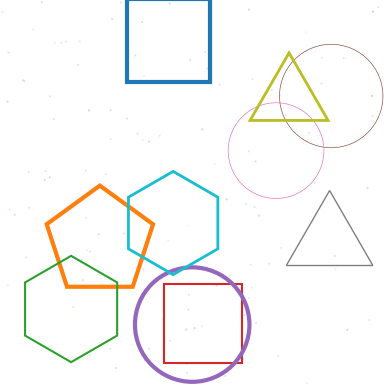[{"shape": "square", "thickness": 3, "radius": 0.54, "center": [0.437, 0.895]}, {"shape": "pentagon", "thickness": 3, "radius": 0.73, "center": [0.259, 0.373]}, {"shape": "hexagon", "thickness": 1.5, "radius": 0.69, "center": [0.185, 0.197]}, {"shape": "square", "thickness": 1.5, "radius": 0.51, "center": [0.528, 0.16]}, {"shape": "circle", "thickness": 3, "radius": 0.74, "center": [0.499, 0.157]}, {"shape": "circle", "thickness": 0.5, "radius": 0.67, "center": [0.86, 0.751]}, {"shape": "circle", "thickness": 0.5, "radius": 0.62, "center": [0.717, 0.609]}, {"shape": "triangle", "thickness": 1, "radius": 0.65, "center": [0.856, 0.375]}, {"shape": "triangle", "thickness": 2, "radius": 0.59, "center": [0.751, 0.746]}, {"shape": "hexagon", "thickness": 2, "radius": 0.67, "center": [0.45, 0.421]}]